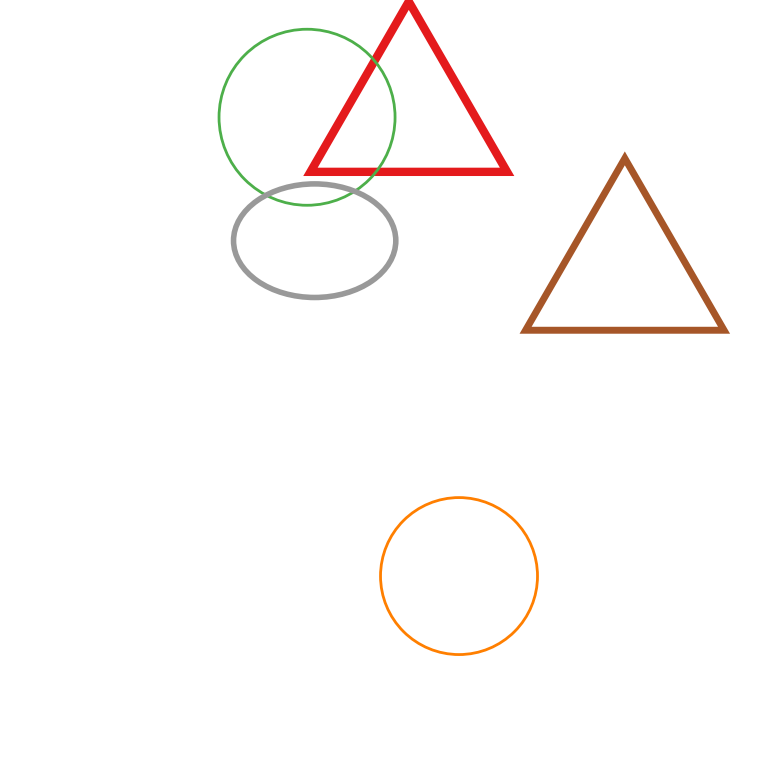[{"shape": "triangle", "thickness": 3, "radius": 0.74, "center": [0.531, 0.851]}, {"shape": "circle", "thickness": 1, "radius": 0.57, "center": [0.399, 0.848]}, {"shape": "circle", "thickness": 1, "radius": 0.51, "center": [0.596, 0.252]}, {"shape": "triangle", "thickness": 2.5, "radius": 0.74, "center": [0.811, 0.646]}, {"shape": "oval", "thickness": 2, "radius": 0.53, "center": [0.409, 0.687]}]